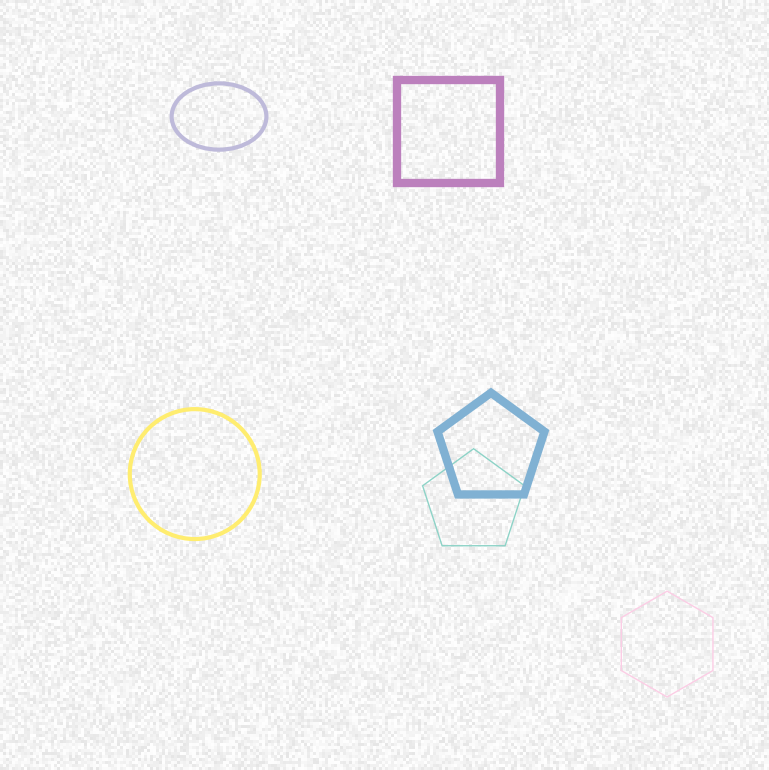[{"shape": "pentagon", "thickness": 0.5, "radius": 0.35, "center": [0.615, 0.348]}, {"shape": "oval", "thickness": 1.5, "radius": 0.31, "center": [0.284, 0.849]}, {"shape": "pentagon", "thickness": 3, "radius": 0.36, "center": [0.638, 0.417]}, {"shape": "hexagon", "thickness": 0.5, "radius": 0.34, "center": [0.866, 0.164]}, {"shape": "square", "thickness": 3, "radius": 0.34, "center": [0.582, 0.829]}, {"shape": "circle", "thickness": 1.5, "radius": 0.42, "center": [0.253, 0.384]}]